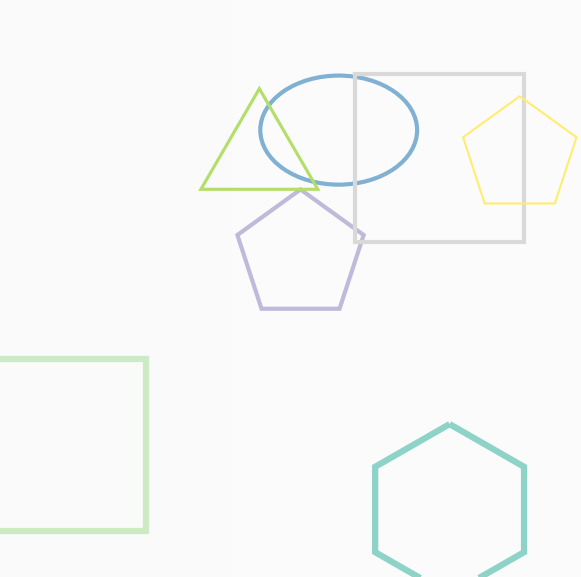[{"shape": "hexagon", "thickness": 3, "radius": 0.74, "center": [0.774, 0.117]}, {"shape": "pentagon", "thickness": 2, "radius": 0.57, "center": [0.517, 0.557]}, {"shape": "oval", "thickness": 2, "radius": 0.67, "center": [0.583, 0.774]}, {"shape": "triangle", "thickness": 1.5, "radius": 0.58, "center": [0.446, 0.729]}, {"shape": "square", "thickness": 2, "radius": 0.73, "center": [0.757, 0.726]}, {"shape": "square", "thickness": 3, "radius": 0.75, "center": [0.102, 0.229]}, {"shape": "pentagon", "thickness": 1, "radius": 0.51, "center": [0.894, 0.73]}]